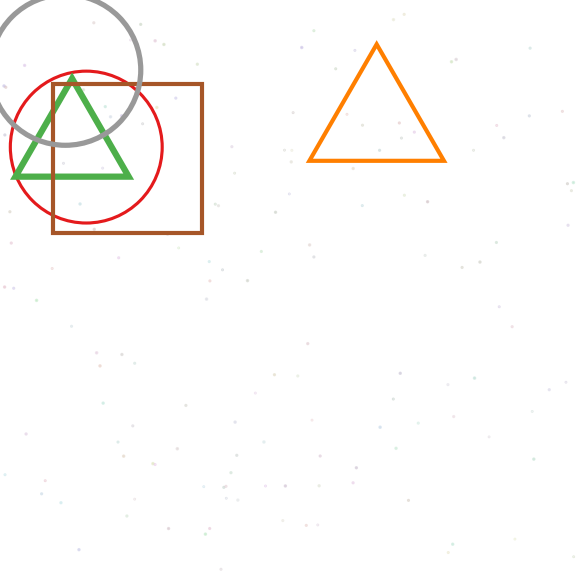[{"shape": "circle", "thickness": 1.5, "radius": 0.66, "center": [0.149, 0.744]}, {"shape": "triangle", "thickness": 3, "radius": 0.57, "center": [0.125, 0.75]}, {"shape": "triangle", "thickness": 2, "radius": 0.67, "center": [0.652, 0.788]}, {"shape": "square", "thickness": 2, "radius": 0.64, "center": [0.221, 0.725]}, {"shape": "circle", "thickness": 2.5, "radius": 0.65, "center": [0.113, 0.878]}]